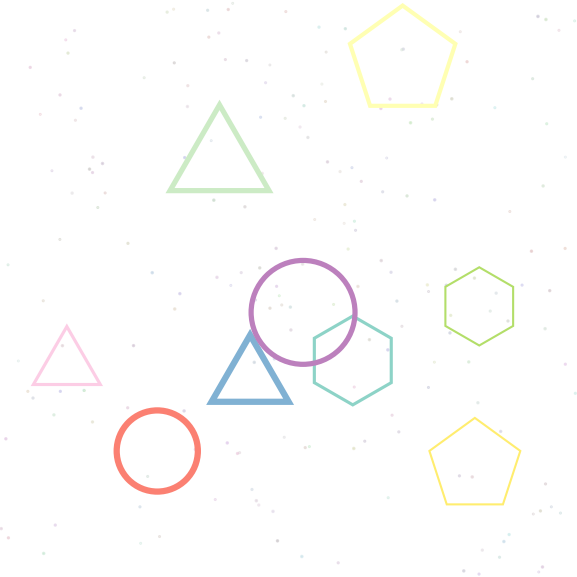[{"shape": "hexagon", "thickness": 1.5, "radius": 0.38, "center": [0.611, 0.375]}, {"shape": "pentagon", "thickness": 2, "radius": 0.48, "center": [0.697, 0.894]}, {"shape": "circle", "thickness": 3, "radius": 0.35, "center": [0.272, 0.218]}, {"shape": "triangle", "thickness": 3, "radius": 0.39, "center": [0.433, 0.342]}, {"shape": "hexagon", "thickness": 1, "radius": 0.34, "center": [0.83, 0.469]}, {"shape": "triangle", "thickness": 1.5, "radius": 0.33, "center": [0.116, 0.367]}, {"shape": "circle", "thickness": 2.5, "radius": 0.45, "center": [0.525, 0.458]}, {"shape": "triangle", "thickness": 2.5, "radius": 0.49, "center": [0.38, 0.719]}, {"shape": "pentagon", "thickness": 1, "radius": 0.41, "center": [0.822, 0.193]}]